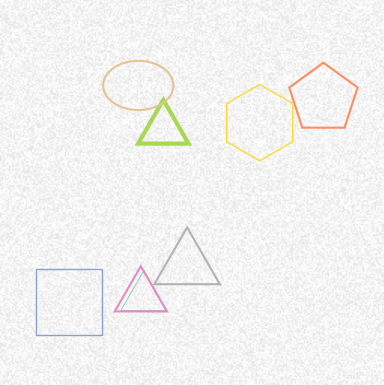[{"shape": "triangle", "thickness": 0.5, "radius": 0.35, "center": [0.374, 0.228]}, {"shape": "pentagon", "thickness": 1.5, "radius": 0.47, "center": [0.84, 0.744]}, {"shape": "square", "thickness": 1, "radius": 0.43, "center": [0.18, 0.215]}, {"shape": "triangle", "thickness": 1.5, "radius": 0.39, "center": [0.366, 0.23]}, {"shape": "triangle", "thickness": 3, "radius": 0.38, "center": [0.424, 0.665]}, {"shape": "hexagon", "thickness": 1, "radius": 0.5, "center": [0.674, 0.682]}, {"shape": "oval", "thickness": 1.5, "radius": 0.46, "center": [0.359, 0.778]}, {"shape": "triangle", "thickness": 1.5, "radius": 0.49, "center": [0.486, 0.311]}]